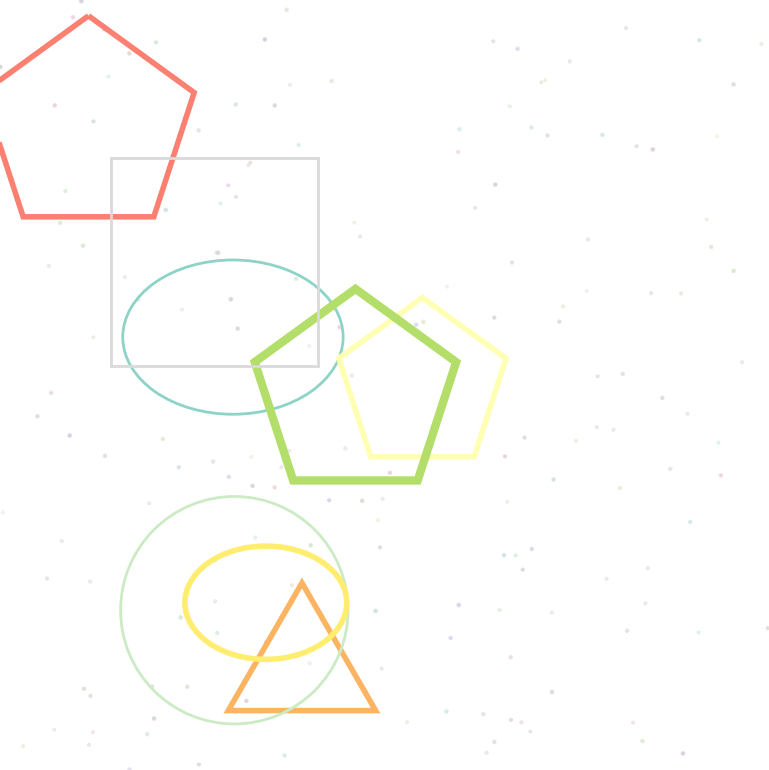[{"shape": "oval", "thickness": 1, "radius": 0.72, "center": [0.303, 0.562]}, {"shape": "pentagon", "thickness": 2, "radius": 0.57, "center": [0.549, 0.499]}, {"shape": "pentagon", "thickness": 2, "radius": 0.72, "center": [0.115, 0.835]}, {"shape": "triangle", "thickness": 2, "radius": 0.55, "center": [0.392, 0.132]}, {"shape": "pentagon", "thickness": 3, "radius": 0.69, "center": [0.462, 0.487]}, {"shape": "square", "thickness": 1, "radius": 0.67, "center": [0.279, 0.66]}, {"shape": "circle", "thickness": 1, "radius": 0.74, "center": [0.304, 0.208]}, {"shape": "oval", "thickness": 2, "radius": 0.53, "center": [0.345, 0.217]}]